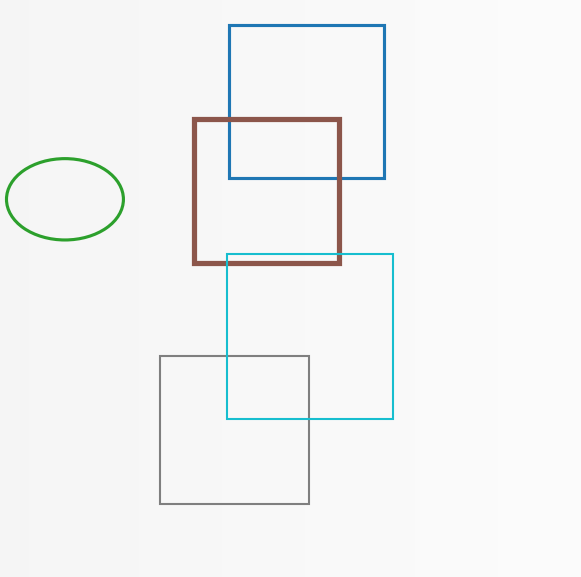[{"shape": "square", "thickness": 1.5, "radius": 0.66, "center": [0.527, 0.824]}, {"shape": "oval", "thickness": 1.5, "radius": 0.5, "center": [0.112, 0.654]}, {"shape": "square", "thickness": 2.5, "radius": 0.62, "center": [0.459, 0.669]}, {"shape": "square", "thickness": 1, "radius": 0.64, "center": [0.403, 0.255]}, {"shape": "square", "thickness": 1, "radius": 0.72, "center": [0.533, 0.417]}]